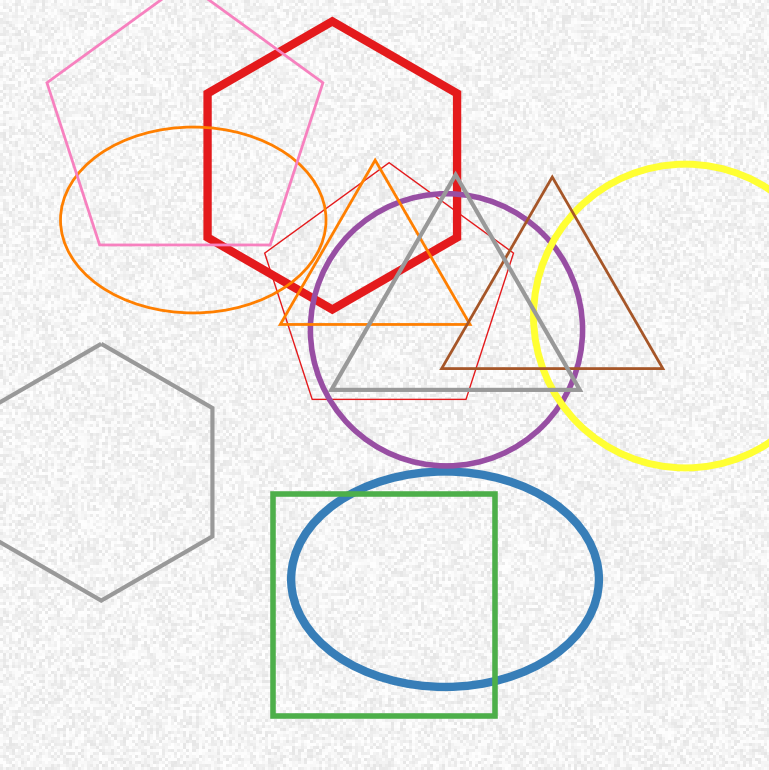[{"shape": "pentagon", "thickness": 0.5, "radius": 0.85, "center": [0.505, 0.619]}, {"shape": "hexagon", "thickness": 3, "radius": 0.94, "center": [0.432, 0.785]}, {"shape": "oval", "thickness": 3, "radius": 1.0, "center": [0.578, 0.248]}, {"shape": "square", "thickness": 2, "radius": 0.72, "center": [0.499, 0.214]}, {"shape": "circle", "thickness": 2, "radius": 0.88, "center": [0.58, 0.572]}, {"shape": "triangle", "thickness": 1, "radius": 0.71, "center": [0.487, 0.65]}, {"shape": "oval", "thickness": 1, "radius": 0.86, "center": [0.251, 0.714]}, {"shape": "circle", "thickness": 2.5, "radius": 0.99, "center": [0.89, 0.59]}, {"shape": "triangle", "thickness": 1, "radius": 0.83, "center": [0.717, 0.604]}, {"shape": "pentagon", "thickness": 1, "radius": 0.94, "center": [0.24, 0.834]}, {"shape": "hexagon", "thickness": 1.5, "radius": 0.83, "center": [0.131, 0.387]}, {"shape": "triangle", "thickness": 1.5, "radius": 0.93, "center": [0.592, 0.587]}]